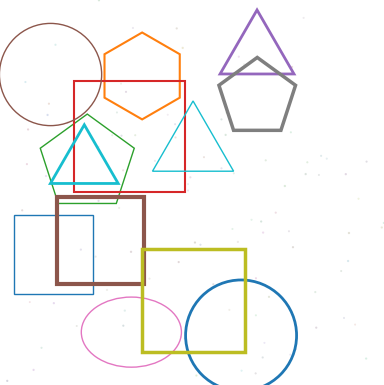[{"shape": "circle", "thickness": 2, "radius": 0.72, "center": [0.626, 0.129]}, {"shape": "square", "thickness": 1, "radius": 0.51, "center": [0.14, 0.339]}, {"shape": "hexagon", "thickness": 1.5, "radius": 0.56, "center": [0.369, 0.803]}, {"shape": "pentagon", "thickness": 1, "radius": 0.64, "center": [0.227, 0.575]}, {"shape": "square", "thickness": 1.5, "radius": 0.72, "center": [0.336, 0.646]}, {"shape": "triangle", "thickness": 2, "radius": 0.55, "center": [0.668, 0.863]}, {"shape": "square", "thickness": 3, "radius": 0.56, "center": [0.26, 0.376]}, {"shape": "circle", "thickness": 1, "radius": 0.66, "center": [0.131, 0.806]}, {"shape": "oval", "thickness": 1, "radius": 0.65, "center": [0.341, 0.137]}, {"shape": "pentagon", "thickness": 2.5, "radius": 0.52, "center": [0.668, 0.746]}, {"shape": "square", "thickness": 2.5, "radius": 0.67, "center": [0.504, 0.219]}, {"shape": "triangle", "thickness": 1, "radius": 0.61, "center": [0.501, 0.616]}, {"shape": "triangle", "thickness": 2, "radius": 0.51, "center": [0.219, 0.574]}]